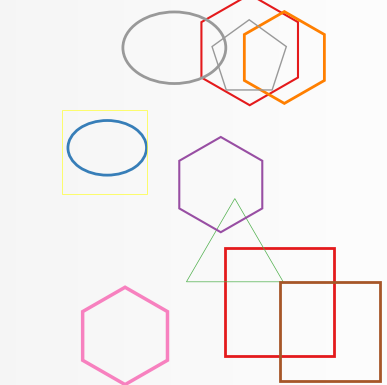[{"shape": "hexagon", "thickness": 1.5, "radius": 0.72, "center": [0.644, 0.871]}, {"shape": "square", "thickness": 2, "radius": 0.7, "center": [0.721, 0.217]}, {"shape": "oval", "thickness": 2, "radius": 0.51, "center": [0.277, 0.616]}, {"shape": "triangle", "thickness": 0.5, "radius": 0.72, "center": [0.606, 0.34]}, {"shape": "hexagon", "thickness": 1.5, "radius": 0.62, "center": [0.57, 0.521]}, {"shape": "hexagon", "thickness": 2, "radius": 0.6, "center": [0.734, 0.851]}, {"shape": "square", "thickness": 0.5, "radius": 0.55, "center": [0.269, 0.606]}, {"shape": "square", "thickness": 2, "radius": 0.64, "center": [0.852, 0.14]}, {"shape": "hexagon", "thickness": 2.5, "radius": 0.63, "center": [0.323, 0.127]}, {"shape": "pentagon", "thickness": 1, "radius": 0.5, "center": [0.643, 0.848]}, {"shape": "oval", "thickness": 2, "radius": 0.66, "center": [0.45, 0.876]}]